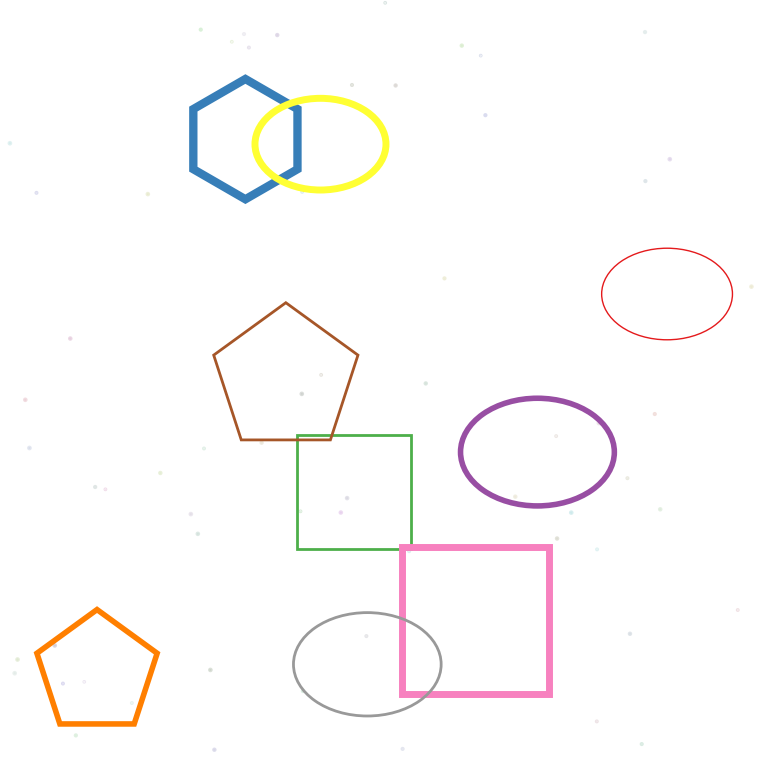[{"shape": "oval", "thickness": 0.5, "radius": 0.42, "center": [0.866, 0.618]}, {"shape": "hexagon", "thickness": 3, "radius": 0.39, "center": [0.319, 0.819]}, {"shape": "square", "thickness": 1, "radius": 0.37, "center": [0.459, 0.36]}, {"shape": "oval", "thickness": 2, "radius": 0.5, "center": [0.698, 0.413]}, {"shape": "pentagon", "thickness": 2, "radius": 0.41, "center": [0.126, 0.126]}, {"shape": "oval", "thickness": 2.5, "radius": 0.43, "center": [0.416, 0.813]}, {"shape": "pentagon", "thickness": 1, "radius": 0.49, "center": [0.371, 0.508]}, {"shape": "square", "thickness": 2.5, "radius": 0.48, "center": [0.618, 0.194]}, {"shape": "oval", "thickness": 1, "radius": 0.48, "center": [0.477, 0.137]}]